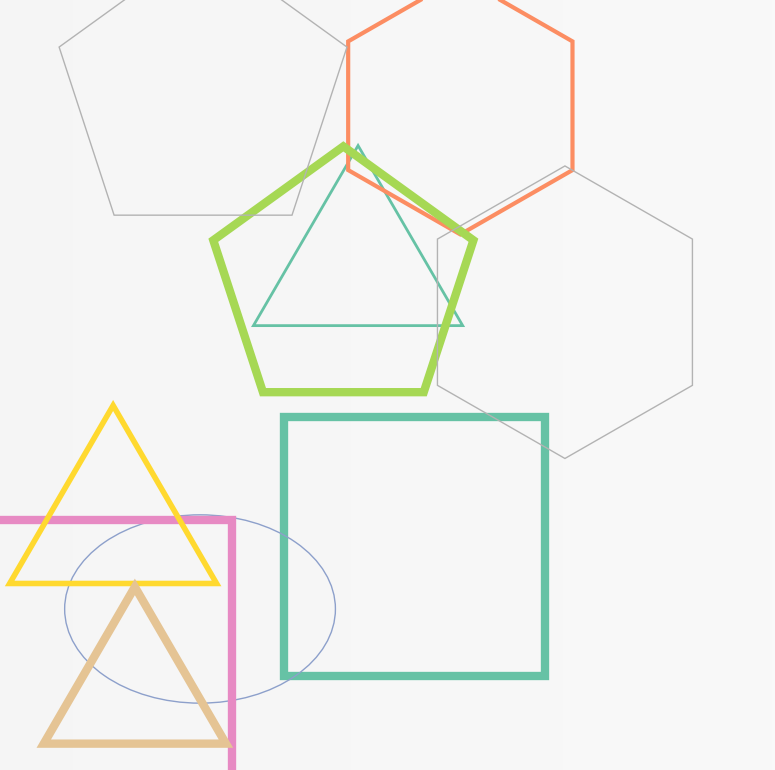[{"shape": "triangle", "thickness": 1, "radius": 0.78, "center": [0.462, 0.655]}, {"shape": "square", "thickness": 3, "radius": 0.84, "center": [0.535, 0.29]}, {"shape": "hexagon", "thickness": 1.5, "radius": 0.84, "center": [0.594, 0.863]}, {"shape": "oval", "thickness": 0.5, "radius": 0.87, "center": [0.258, 0.209]}, {"shape": "square", "thickness": 3, "radius": 0.87, "center": [0.124, 0.15]}, {"shape": "pentagon", "thickness": 3, "radius": 0.88, "center": [0.443, 0.633]}, {"shape": "triangle", "thickness": 2, "radius": 0.77, "center": [0.146, 0.319]}, {"shape": "triangle", "thickness": 3, "radius": 0.68, "center": [0.174, 0.102]}, {"shape": "hexagon", "thickness": 0.5, "radius": 0.95, "center": [0.729, 0.595]}, {"shape": "pentagon", "thickness": 0.5, "radius": 0.98, "center": [0.262, 0.879]}]